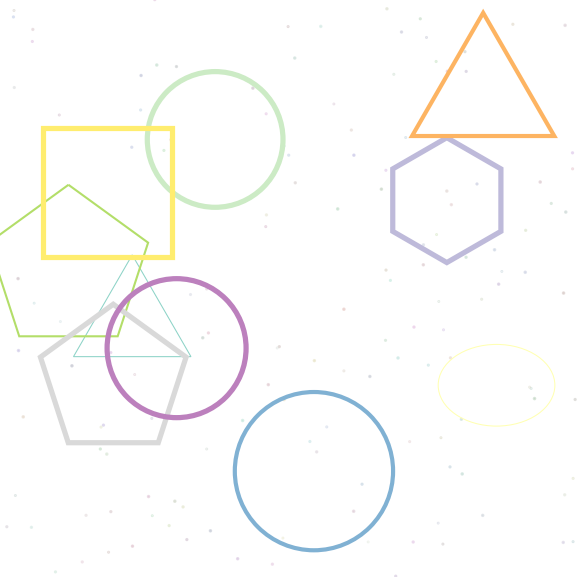[{"shape": "triangle", "thickness": 0.5, "radius": 0.59, "center": [0.229, 0.44]}, {"shape": "oval", "thickness": 0.5, "radius": 0.51, "center": [0.86, 0.332]}, {"shape": "hexagon", "thickness": 2.5, "radius": 0.54, "center": [0.774, 0.653]}, {"shape": "circle", "thickness": 2, "radius": 0.69, "center": [0.544, 0.183]}, {"shape": "triangle", "thickness": 2, "radius": 0.71, "center": [0.837, 0.835]}, {"shape": "pentagon", "thickness": 1, "radius": 0.73, "center": [0.119, 0.534]}, {"shape": "pentagon", "thickness": 2.5, "radius": 0.66, "center": [0.196, 0.34]}, {"shape": "circle", "thickness": 2.5, "radius": 0.6, "center": [0.306, 0.396]}, {"shape": "circle", "thickness": 2.5, "radius": 0.59, "center": [0.373, 0.758]}, {"shape": "square", "thickness": 2.5, "radius": 0.56, "center": [0.186, 0.666]}]